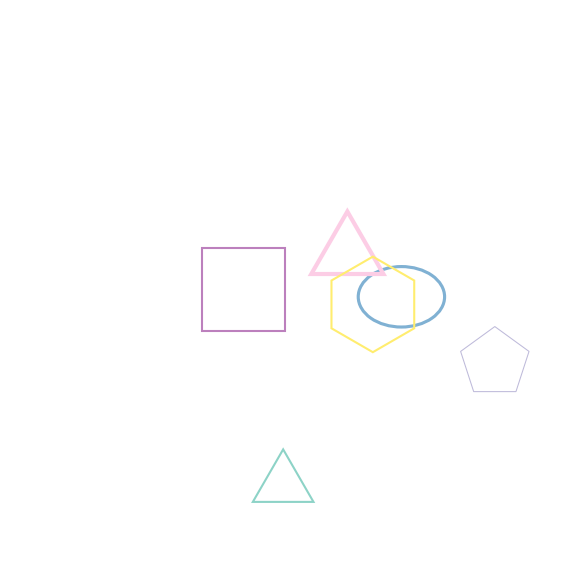[{"shape": "triangle", "thickness": 1, "radius": 0.3, "center": [0.49, 0.16]}, {"shape": "pentagon", "thickness": 0.5, "radius": 0.31, "center": [0.857, 0.371]}, {"shape": "oval", "thickness": 1.5, "radius": 0.37, "center": [0.695, 0.485]}, {"shape": "triangle", "thickness": 2, "radius": 0.36, "center": [0.601, 0.561]}, {"shape": "square", "thickness": 1, "radius": 0.36, "center": [0.422, 0.498]}, {"shape": "hexagon", "thickness": 1, "radius": 0.41, "center": [0.646, 0.472]}]